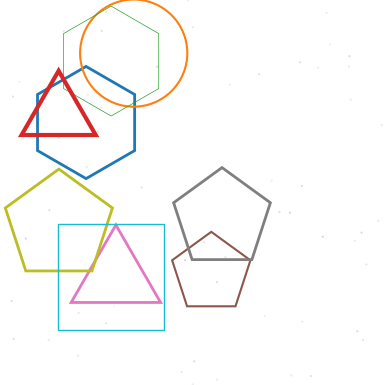[{"shape": "hexagon", "thickness": 2, "radius": 0.73, "center": [0.224, 0.682]}, {"shape": "circle", "thickness": 1.5, "radius": 0.7, "center": [0.347, 0.862]}, {"shape": "hexagon", "thickness": 0.5, "radius": 0.71, "center": [0.289, 0.841]}, {"shape": "triangle", "thickness": 3, "radius": 0.56, "center": [0.152, 0.705]}, {"shape": "pentagon", "thickness": 1.5, "radius": 0.53, "center": [0.549, 0.291]}, {"shape": "triangle", "thickness": 2, "radius": 0.67, "center": [0.301, 0.281]}, {"shape": "pentagon", "thickness": 2, "radius": 0.66, "center": [0.577, 0.433]}, {"shape": "pentagon", "thickness": 2, "radius": 0.73, "center": [0.153, 0.415]}, {"shape": "square", "thickness": 1, "radius": 0.69, "center": [0.289, 0.281]}]